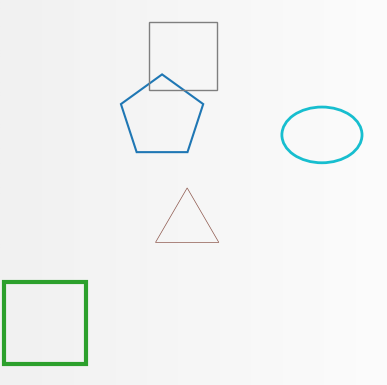[{"shape": "pentagon", "thickness": 1.5, "radius": 0.56, "center": [0.418, 0.695]}, {"shape": "square", "thickness": 3, "radius": 0.53, "center": [0.116, 0.161]}, {"shape": "triangle", "thickness": 0.5, "radius": 0.47, "center": [0.483, 0.418]}, {"shape": "square", "thickness": 1, "radius": 0.44, "center": [0.472, 0.854]}, {"shape": "oval", "thickness": 2, "radius": 0.52, "center": [0.831, 0.65]}]